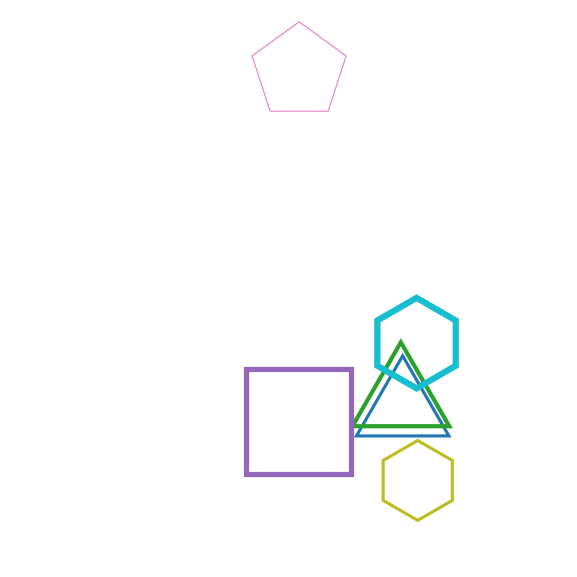[{"shape": "triangle", "thickness": 1.5, "radius": 0.46, "center": [0.697, 0.29]}, {"shape": "triangle", "thickness": 2, "radius": 0.48, "center": [0.694, 0.31]}, {"shape": "square", "thickness": 2.5, "radius": 0.45, "center": [0.516, 0.269]}, {"shape": "pentagon", "thickness": 0.5, "radius": 0.43, "center": [0.518, 0.876]}, {"shape": "hexagon", "thickness": 1.5, "radius": 0.35, "center": [0.723, 0.167]}, {"shape": "hexagon", "thickness": 3, "radius": 0.39, "center": [0.721, 0.405]}]